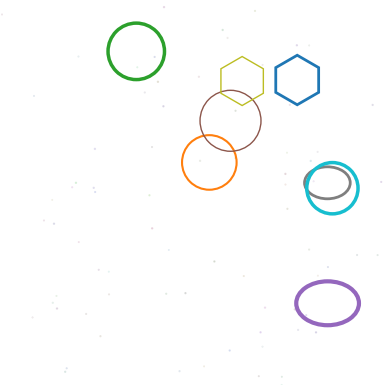[{"shape": "hexagon", "thickness": 2, "radius": 0.32, "center": [0.772, 0.792]}, {"shape": "circle", "thickness": 1.5, "radius": 0.35, "center": [0.544, 0.578]}, {"shape": "circle", "thickness": 2.5, "radius": 0.37, "center": [0.354, 0.867]}, {"shape": "oval", "thickness": 3, "radius": 0.41, "center": [0.851, 0.212]}, {"shape": "circle", "thickness": 1, "radius": 0.4, "center": [0.599, 0.686]}, {"shape": "oval", "thickness": 2, "radius": 0.3, "center": [0.85, 0.525]}, {"shape": "hexagon", "thickness": 1, "radius": 0.32, "center": [0.629, 0.79]}, {"shape": "circle", "thickness": 2.5, "radius": 0.33, "center": [0.863, 0.511]}]